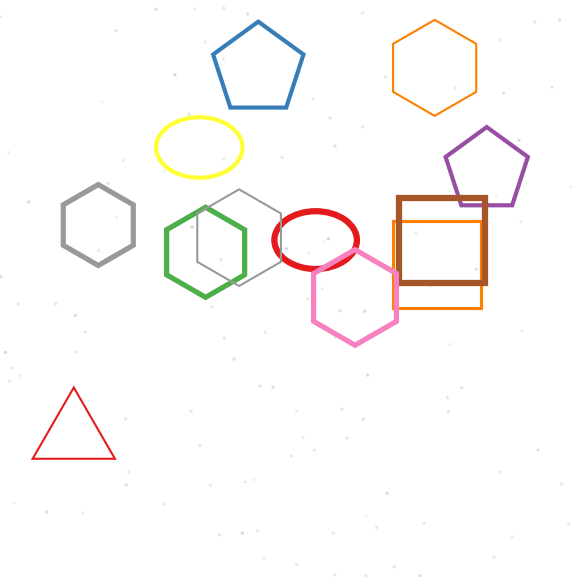[{"shape": "triangle", "thickness": 1, "radius": 0.41, "center": [0.128, 0.246]}, {"shape": "oval", "thickness": 3, "radius": 0.36, "center": [0.547, 0.583]}, {"shape": "pentagon", "thickness": 2, "radius": 0.41, "center": [0.447, 0.879]}, {"shape": "hexagon", "thickness": 2.5, "radius": 0.39, "center": [0.356, 0.562]}, {"shape": "pentagon", "thickness": 2, "radius": 0.37, "center": [0.843, 0.704]}, {"shape": "hexagon", "thickness": 1, "radius": 0.42, "center": [0.753, 0.882]}, {"shape": "square", "thickness": 1.5, "radius": 0.38, "center": [0.757, 0.541]}, {"shape": "oval", "thickness": 2, "radius": 0.37, "center": [0.345, 0.744]}, {"shape": "square", "thickness": 3, "radius": 0.37, "center": [0.765, 0.583]}, {"shape": "hexagon", "thickness": 2.5, "radius": 0.41, "center": [0.615, 0.484]}, {"shape": "hexagon", "thickness": 1, "radius": 0.42, "center": [0.414, 0.588]}, {"shape": "hexagon", "thickness": 2.5, "radius": 0.35, "center": [0.17, 0.609]}]